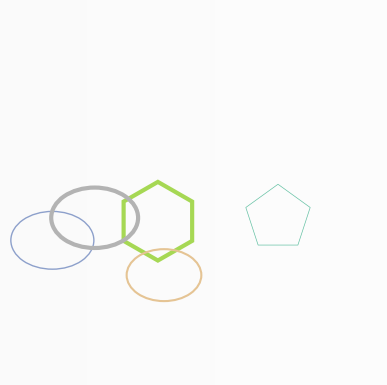[{"shape": "pentagon", "thickness": 0.5, "radius": 0.44, "center": [0.717, 0.434]}, {"shape": "oval", "thickness": 1, "radius": 0.54, "center": [0.135, 0.376]}, {"shape": "hexagon", "thickness": 3, "radius": 0.51, "center": [0.407, 0.425]}, {"shape": "oval", "thickness": 1.5, "radius": 0.48, "center": [0.423, 0.285]}, {"shape": "oval", "thickness": 3, "radius": 0.56, "center": [0.244, 0.434]}]